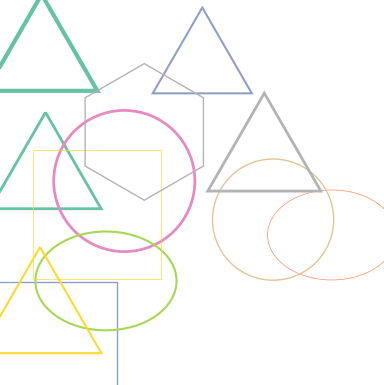[{"shape": "triangle", "thickness": 2, "radius": 0.83, "center": [0.118, 0.541]}, {"shape": "triangle", "thickness": 3, "radius": 0.83, "center": [0.108, 0.848]}, {"shape": "oval", "thickness": 0.5, "radius": 0.84, "center": [0.862, 0.39]}, {"shape": "square", "thickness": 1, "radius": 0.79, "center": [0.147, 0.11]}, {"shape": "triangle", "thickness": 1.5, "radius": 0.74, "center": [0.525, 0.832]}, {"shape": "circle", "thickness": 2, "radius": 0.92, "center": [0.323, 0.53]}, {"shape": "oval", "thickness": 1.5, "radius": 0.92, "center": [0.275, 0.27]}, {"shape": "triangle", "thickness": 1.5, "radius": 0.92, "center": [0.104, 0.175]}, {"shape": "square", "thickness": 0.5, "radius": 0.83, "center": [0.252, 0.443]}, {"shape": "circle", "thickness": 1, "radius": 0.79, "center": [0.709, 0.43]}, {"shape": "triangle", "thickness": 2, "radius": 0.85, "center": [0.686, 0.588]}, {"shape": "hexagon", "thickness": 1, "radius": 0.89, "center": [0.375, 0.657]}]